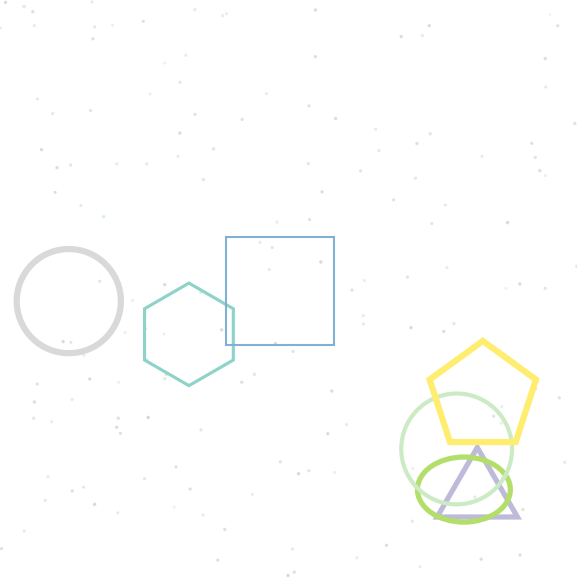[{"shape": "hexagon", "thickness": 1.5, "radius": 0.44, "center": [0.327, 0.42]}, {"shape": "triangle", "thickness": 2.5, "radius": 0.4, "center": [0.826, 0.144]}, {"shape": "square", "thickness": 1, "radius": 0.47, "center": [0.485, 0.495]}, {"shape": "oval", "thickness": 2.5, "radius": 0.4, "center": [0.803, 0.151]}, {"shape": "circle", "thickness": 3, "radius": 0.45, "center": [0.119, 0.478]}, {"shape": "circle", "thickness": 2, "radius": 0.48, "center": [0.791, 0.222]}, {"shape": "pentagon", "thickness": 3, "radius": 0.48, "center": [0.836, 0.312]}]